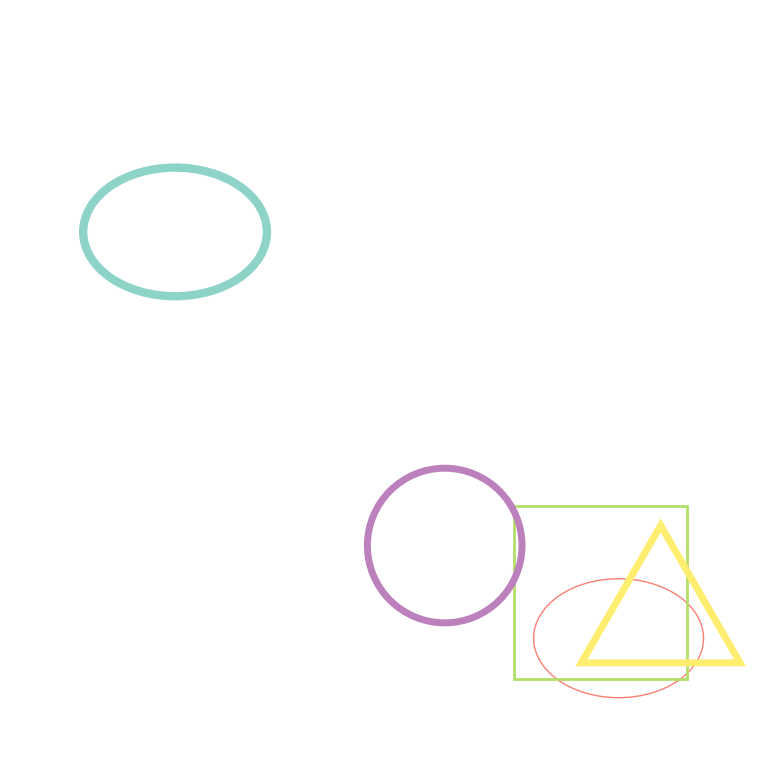[{"shape": "oval", "thickness": 3, "radius": 0.6, "center": [0.227, 0.699]}, {"shape": "oval", "thickness": 0.5, "radius": 0.55, "center": [0.803, 0.171]}, {"shape": "square", "thickness": 1, "radius": 0.56, "center": [0.78, 0.231]}, {"shape": "circle", "thickness": 2.5, "radius": 0.5, "center": [0.578, 0.292]}, {"shape": "triangle", "thickness": 2.5, "radius": 0.59, "center": [0.858, 0.199]}]